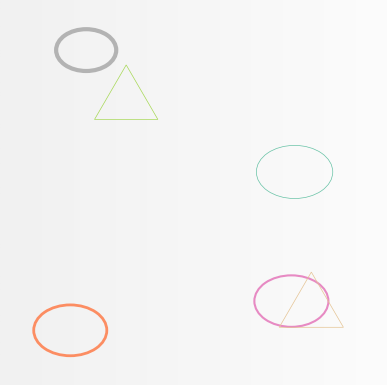[{"shape": "oval", "thickness": 0.5, "radius": 0.49, "center": [0.76, 0.553]}, {"shape": "oval", "thickness": 2, "radius": 0.47, "center": [0.181, 0.142]}, {"shape": "oval", "thickness": 1.5, "radius": 0.48, "center": [0.752, 0.218]}, {"shape": "triangle", "thickness": 0.5, "radius": 0.47, "center": [0.326, 0.737]}, {"shape": "triangle", "thickness": 0.5, "radius": 0.48, "center": [0.803, 0.198]}, {"shape": "oval", "thickness": 3, "radius": 0.39, "center": [0.222, 0.87]}]